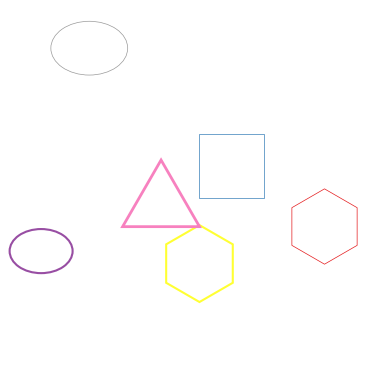[{"shape": "hexagon", "thickness": 0.5, "radius": 0.49, "center": [0.843, 0.412]}, {"shape": "square", "thickness": 0.5, "radius": 0.42, "center": [0.602, 0.569]}, {"shape": "oval", "thickness": 1.5, "radius": 0.41, "center": [0.107, 0.348]}, {"shape": "hexagon", "thickness": 1.5, "radius": 0.5, "center": [0.518, 0.315]}, {"shape": "triangle", "thickness": 2, "radius": 0.58, "center": [0.418, 0.469]}, {"shape": "oval", "thickness": 0.5, "radius": 0.5, "center": [0.232, 0.875]}]